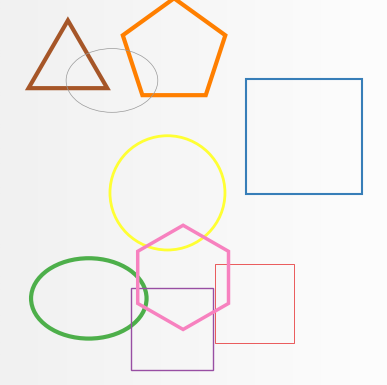[{"shape": "square", "thickness": 0.5, "radius": 0.51, "center": [0.656, 0.212]}, {"shape": "square", "thickness": 1.5, "radius": 0.74, "center": [0.784, 0.645]}, {"shape": "oval", "thickness": 3, "radius": 0.75, "center": [0.229, 0.225]}, {"shape": "square", "thickness": 1, "radius": 0.53, "center": [0.444, 0.145]}, {"shape": "pentagon", "thickness": 3, "radius": 0.7, "center": [0.449, 0.865]}, {"shape": "circle", "thickness": 2, "radius": 0.74, "center": [0.432, 0.499]}, {"shape": "triangle", "thickness": 3, "radius": 0.59, "center": [0.175, 0.83]}, {"shape": "hexagon", "thickness": 2.5, "radius": 0.68, "center": [0.473, 0.28]}, {"shape": "oval", "thickness": 0.5, "radius": 0.59, "center": [0.289, 0.791]}]